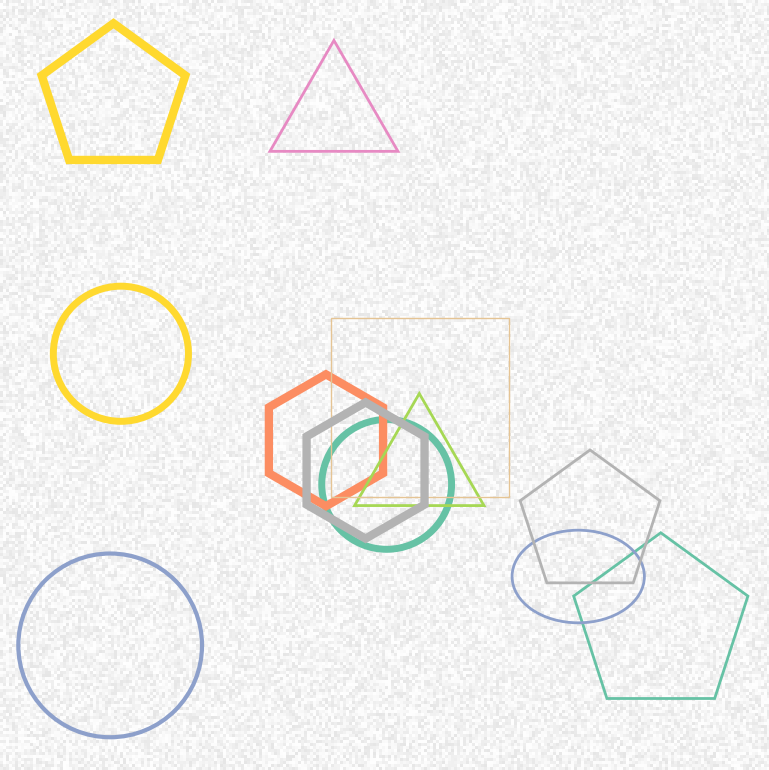[{"shape": "pentagon", "thickness": 1, "radius": 0.59, "center": [0.858, 0.189]}, {"shape": "circle", "thickness": 2.5, "radius": 0.42, "center": [0.502, 0.371]}, {"shape": "hexagon", "thickness": 3, "radius": 0.43, "center": [0.423, 0.428]}, {"shape": "oval", "thickness": 1, "radius": 0.43, "center": [0.751, 0.251]}, {"shape": "circle", "thickness": 1.5, "radius": 0.6, "center": [0.143, 0.162]}, {"shape": "triangle", "thickness": 1, "radius": 0.48, "center": [0.434, 0.851]}, {"shape": "triangle", "thickness": 1, "radius": 0.48, "center": [0.545, 0.392]}, {"shape": "pentagon", "thickness": 3, "radius": 0.49, "center": [0.147, 0.872]}, {"shape": "circle", "thickness": 2.5, "radius": 0.44, "center": [0.157, 0.541]}, {"shape": "square", "thickness": 0.5, "radius": 0.58, "center": [0.546, 0.471]}, {"shape": "hexagon", "thickness": 3, "radius": 0.44, "center": [0.475, 0.389]}, {"shape": "pentagon", "thickness": 1, "radius": 0.48, "center": [0.766, 0.32]}]